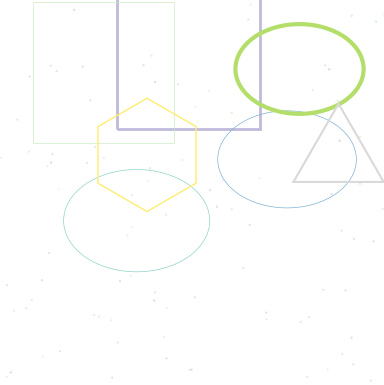[{"shape": "oval", "thickness": 0.5, "radius": 0.95, "center": [0.355, 0.427]}, {"shape": "square", "thickness": 2, "radius": 0.93, "center": [0.49, 0.852]}, {"shape": "oval", "thickness": 0.5, "radius": 0.9, "center": [0.746, 0.586]}, {"shape": "oval", "thickness": 3, "radius": 0.83, "center": [0.778, 0.821]}, {"shape": "triangle", "thickness": 1.5, "radius": 0.68, "center": [0.879, 0.595]}, {"shape": "square", "thickness": 0.5, "radius": 0.91, "center": [0.269, 0.811]}, {"shape": "hexagon", "thickness": 1, "radius": 0.74, "center": [0.382, 0.598]}]